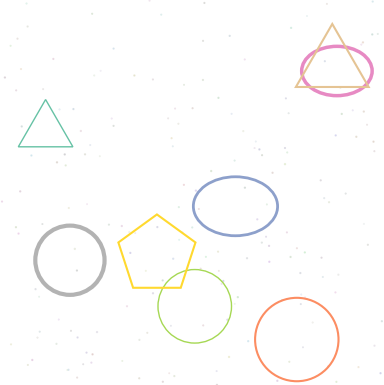[{"shape": "triangle", "thickness": 1, "radius": 0.41, "center": [0.118, 0.66]}, {"shape": "circle", "thickness": 1.5, "radius": 0.54, "center": [0.771, 0.118]}, {"shape": "oval", "thickness": 2, "radius": 0.55, "center": [0.612, 0.464]}, {"shape": "oval", "thickness": 2.5, "radius": 0.46, "center": [0.875, 0.816]}, {"shape": "circle", "thickness": 1, "radius": 0.48, "center": [0.506, 0.204]}, {"shape": "pentagon", "thickness": 1.5, "radius": 0.53, "center": [0.408, 0.338]}, {"shape": "triangle", "thickness": 1.5, "radius": 0.55, "center": [0.863, 0.829]}, {"shape": "circle", "thickness": 3, "radius": 0.45, "center": [0.182, 0.324]}]